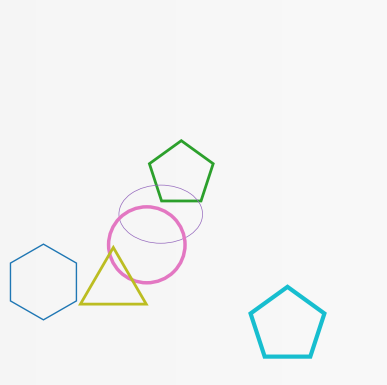[{"shape": "hexagon", "thickness": 1, "radius": 0.49, "center": [0.112, 0.268]}, {"shape": "pentagon", "thickness": 2, "radius": 0.43, "center": [0.468, 0.548]}, {"shape": "oval", "thickness": 0.5, "radius": 0.54, "center": [0.415, 0.444]}, {"shape": "circle", "thickness": 2.5, "radius": 0.49, "center": [0.379, 0.364]}, {"shape": "triangle", "thickness": 2, "radius": 0.49, "center": [0.292, 0.259]}, {"shape": "pentagon", "thickness": 3, "radius": 0.5, "center": [0.742, 0.155]}]